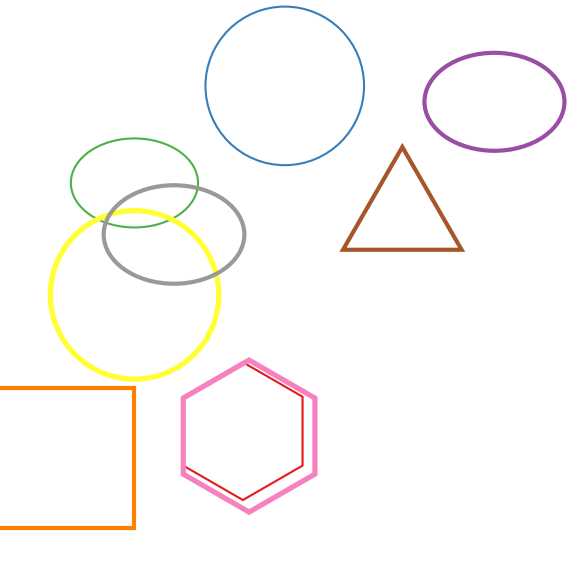[{"shape": "hexagon", "thickness": 1, "radius": 0.6, "center": [0.421, 0.253]}, {"shape": "circle", "thickness": 1, "radius": 0.69, "center": [0.493, 0.85]}, {"shape": "oval", "thickness": 1, "radius": 0.55, "center": [0.233, 0.682]}, {"shape": "oval", "thickness": 2, "radius": 0.61, "center": [0.856, 0.823]}, {"shape": "square", "thickness": 2, "radius": 0.61, "center": [0.111, 0.206]}, {"shape": "circle", "thickness": 2.5, "radius": 0.73, "center": [0.233, 0.488]}, {"shape": "triangle", "thickness": 2, "radius": 0.59, "center": [0.697, 0.626]}, {"shape": "hexagon", "thickness": 2.5, "radius": 0.66, "center": [0.431, 0.244]}, {"shape": "oval", "thickness": 2, "radius": 0.61, "center": [0.301, 0.593]}]